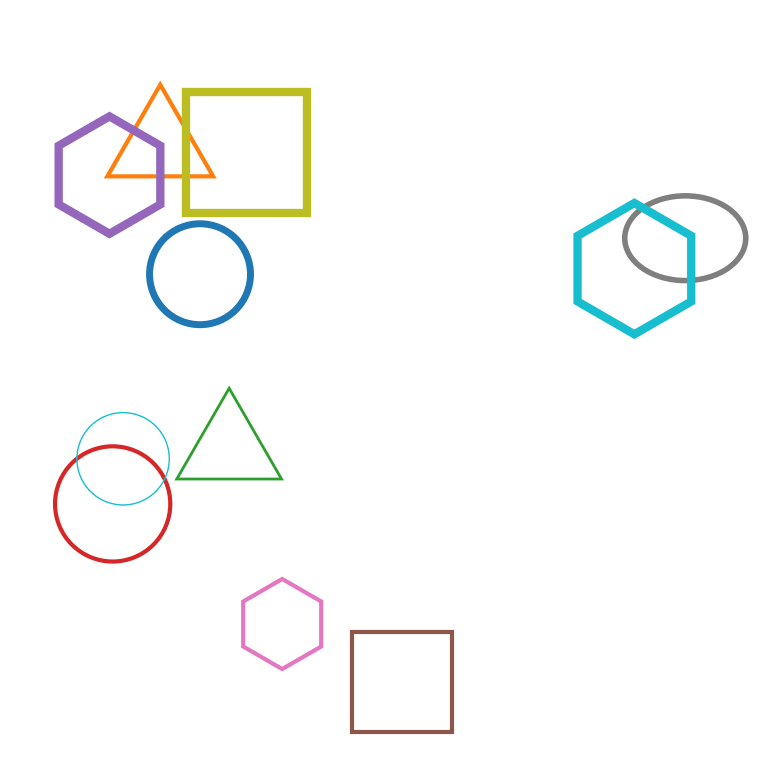[{"shape": "circle", "thickness": 2.5, "radius": 0.33, "center": [0.26, 0.644]}, {"shape": "triangle", "thickness": 1.5, "radius": 0.4, "center": [0.208, 0.811]}, {"shape": "triangle", "thickness": 1, "radius": 0.39, "center": [0.298, 0.417]}, {"shape": "circle", "thickness": 1.5, "radius": 0.37, "center": [0.146, 0.346]}, {"shape": "hexagon", "thickness": 3, "radius": 0.38, "center": [0.142, 0.773]}, {"shape": "square", "thickness": 1.5, "radius": 0.32, "center": [0.522, 0.114]}, {"shape": "hexagon", "thickness": 1.5, "radius": 0.29, "center": [0.367, 0.19]}, {"shape": "oval", "thickness": 2, "radius": 0.39, "center": [0.89, 0.691]}, {"shape": "square", "thickness": 3, "radius": 0.39, "center": [0.321, 0.802]}, {"shape": "circle", "thickness": 0.5, "radius": 0.3, "center": [0.16, 0.404]}, {"shape": "hexagon", "thickness": 3, "radius": 0.43, "center": [0.824, 0.651]}]